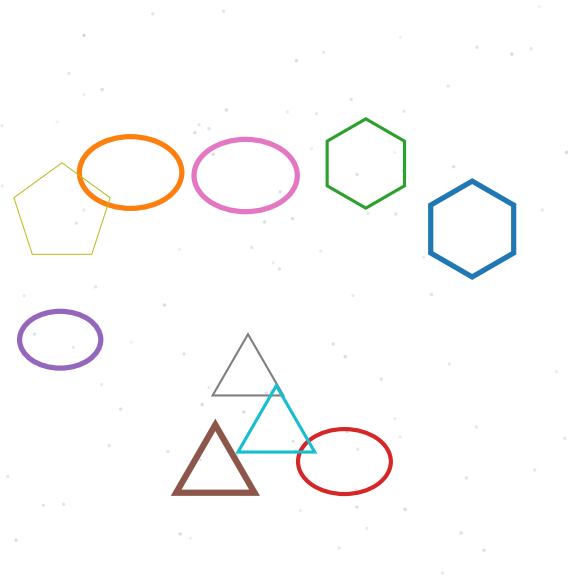[{"shape": "hexagon", "thickness": 2.5, "radius": 0.41, "center": [0.818, 0.603]}, {"shape": "oval", "thickness": 2.5, "radius": 0.44, "center": [0.226, 0.7]}, {"shape": "hexagon", "thickness": 1.5, "radius": 0.39, "center": [0.633, 0.716]}, {"shape": "oval", "thickness": 2, "radius": 0.4, "center": [0.596, 0.2]}, {"shape": "oval", "thickness": 2.5, "radius": 0.35, "center": [0.104, 0.411]}, {"shape": "triangle", "thickness": 3, "radius": 0.39, "center": [0.373, 0.185]}, {"shape": "oval", "thickness": 2.5, "radius": 0.45, "center": [0.425, 0.695]}, {"shape": "triangle", "thickness": 1, "radius": 0.35, "center": [0.429, 0.35]}, {"shape": "pentagon", "thickness": 0.5, "radius": 0.44, "center": [0.107, 0.63]}, {"shape": "triangle", "thickness": 1.5, "radius": 0.38, "center": [0.479, 0.255]}]